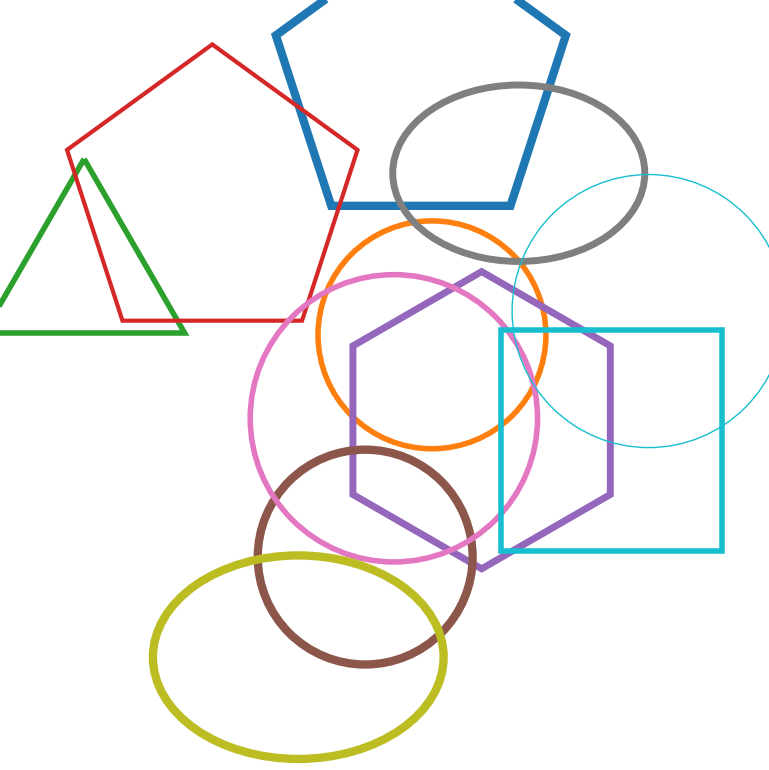[{"shape": "pentagon", "thickness": 3, "radius": 0.99, "center": [0.547, 0.893]}, {"shape": "circle", "thickness": 2, "radius": 0.74, "center": [0.561, 0.565]}, {"shape": "triangle", "thickness": 2, "radius": 0.75, "center": [0.109, 0.643]}, {"shape": "pentagon", "thickness": 1.5, "radius": 0.99, "center": [0.276, 0.744]}, {"shape": "hexagon", "thickness": 2.5, "radius": 0.96, "center": [0.625, 0.454]}, {"shape": "circle", "thickness": 3, "radius": 0.7, "center": [0.474, 0.277]}, {"shape": "circle", "thickness": 2, "radius": 0.93, "center": [0.512, 0.457]}, {"shape": "oval", "thickness": 2.5, "radius": 0.82, "center": [0.674, 0.775]}, {"shape": "oval", "thickness": 3, "radius": 0.94, "center": [0.387, 0.147]}, {"shape": "circle", "thickness": 0.5, "radius": 0.89, "center": [0.842, 0.596]}, {"shape": "square", "thickness": 2, "radius": 0.72, "center": [0.794, 0.428]}]